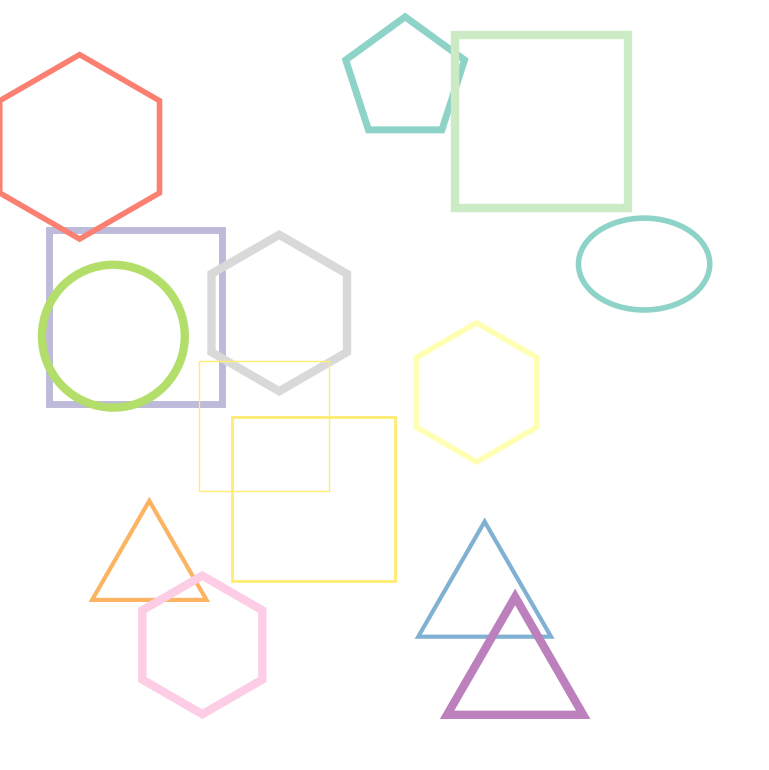[{"shape": "oval", "thickness": 2, "radius": 0.43, "center": [0.837, 0.657]}, {"shape": "pentagon", "thickness": 2.5, "radius": 0.41, "center": [0.526, 0.897]}, {"shape": "hexagon", "thickness": 2, "radius": 0.45, "center": [0.619, 0.49]}, {"shape": "square", "thickness": 2.5, "radius": 0.56, "center": [0.176, 0.588]}, {"shape": "hexagon", "thickness": 2, "radius": 0.6, "center": [0.103, 0.809]}, {"shape": "triangle", "thickness": 1.5, "radius": 0.5, "center": [0.629, 0.223]}, {"shape": "triangle", "thickness": 1.5, "radius": 0.43, "center": [0.194, 0.264]}, {"shape": "circle", "thickness": 3, "radius": 0.46, "center": [0.147, 0.563]}, {"shape": "hexagon", "thickness": 3, "radius": 0.45, "center": [0.263, 0.162]}, {"shape": "hexagon", "thickness": 3, "radius": 0.51, "center": [0.363, 0.594]}, {"shape": "triangle", "thickness": 3, "radius": 0.51, "center": [0.669, 0.123]}, {"shape": "square", "thickness": 3, "radius": 0.56, "center": [0.703, 0.842]}, {"shape": "square", "thickness": 1, "radius": 0.53, "center": [0.407, 0.352]}, {"shape": "square", "thickness": 0.5, "radius": 0.42, "center": [0.343, 0.447]}]